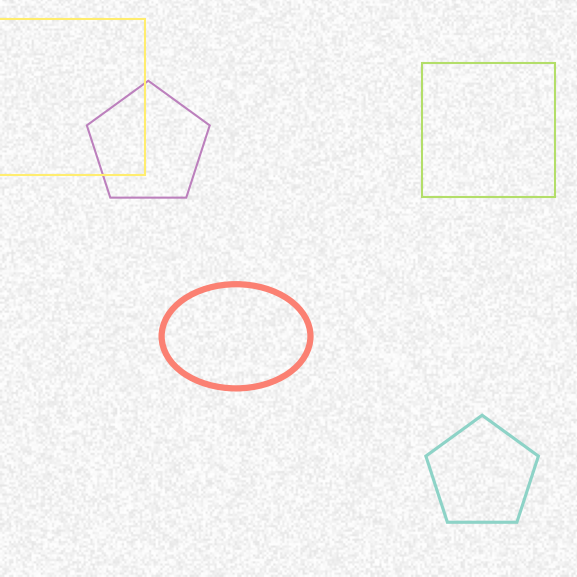[{"shape": "pentagon", "thickness": 1.5, "radius": 0.51, "center": [0.835, 0.178]}, {"shape": "oval", "thickness": 3, "radius": 0.64, "center": [0.409, 0.417]}, {"shape": "square", "thickness": 1, "radius": 0.58, "center": [0.846, 0.774]}, {"shape": "pentagon", "thickness": 1, "radius": 0.56, "center": [0.257, 0.747]}, {"shape": "square", "thickness": 1, "radius": 0.68, "center": [0.116, 0.831]}]